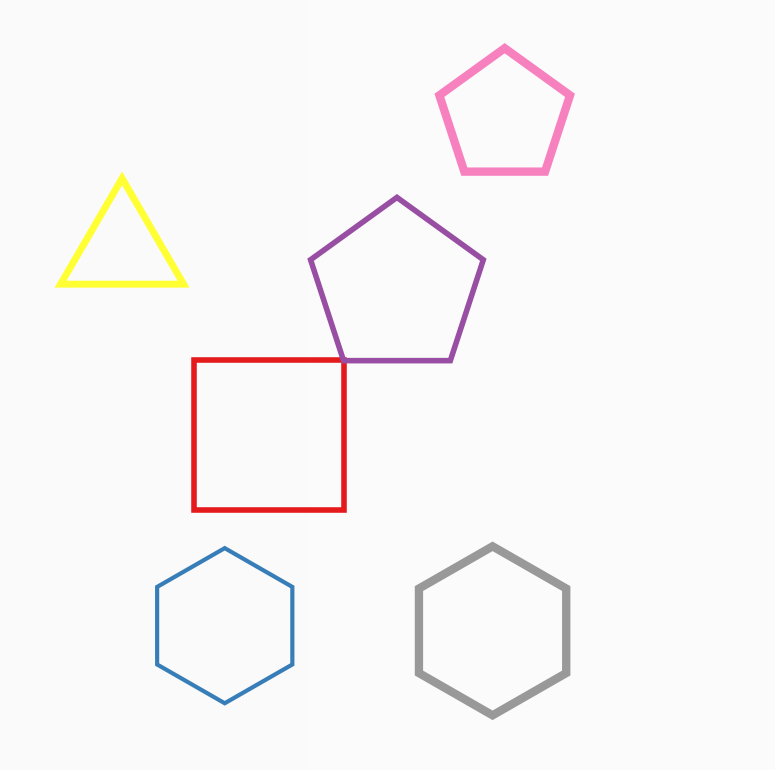[{"shape": "square", "thickness": 2, "radius": 0.48, "center": [0.347, 0.435]}, {"shape": "hexagon", "thickness": 1.5, "radius": 0.5, "center": [0.29, 0.187]}, {"shape": "pentagon", "thickness": 2, "radius": 0.59, "center": [0.512, 0.626]}, {"shape": "triangle", "thickness": 2.5, "radius": 0.46, "center": [0.158, 0.677]}, {"shape": "pentagon", "thickness": 3, "radius": 0.44, "center": [0.651, 0.849]}, {"shape": "hexagon", "thickness": 3, "radius": 0.55, "center": [0.636, 0.181]}]